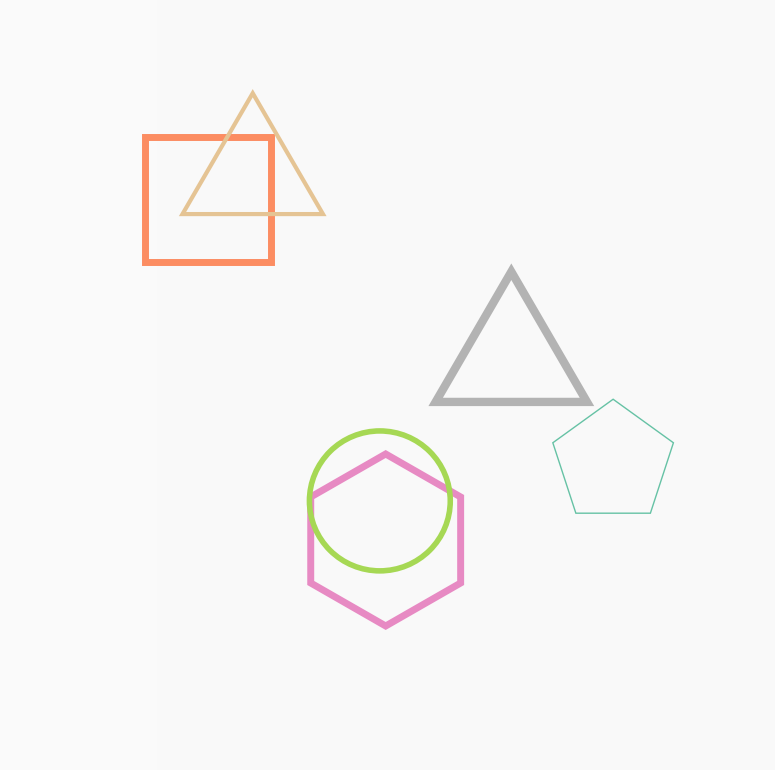[{"shape": "pentagon", "thickness": 0.5, "radius": 0.41, "center": [0.791, 0.4]}, {"shape": "square", "thickness": 2.5, "radius": 0.41, "center": [0.269, 0.741]}, {"shape": "hexagon", "thickness": 2.5, "radius": 0.56, "center": [0.498, 0.299]}, {"shape": "circle", "thickness": 2, "radius": 0.45, "center": [0.49, 0.349]}, {"shape": "triangle", "thickness": 1.5, "radius": 0.52, "center": [0.326, 0.774]}, {"shape": "triangle", "thickness": 3, "radius": 0.56, "center": [0.66, 0.534]}]